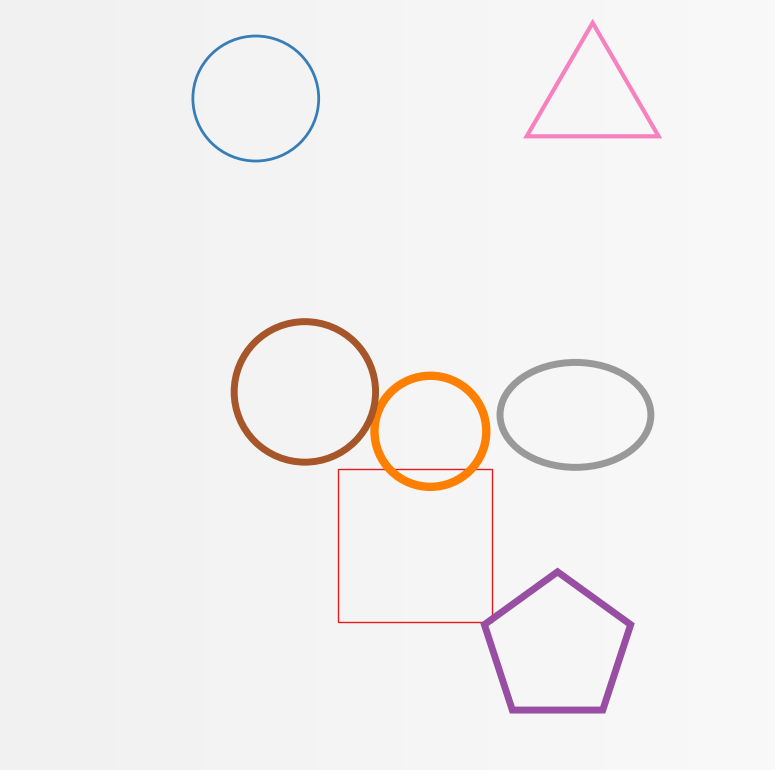[{"shape": "square", "thickness": 0.5, "radius": 0.5, "center": [0.536, 0.292]}, {"shape": "circle", "thickness": 1, "radius": 0.41, "center": [0.33, 0.872]}, {"shape": "pentagon", "thickness": 2.5, "radius": 0.5, "center": [0.719, 0.158]}, {"shape": "circle", "thickness": 3, "radius": 0.36, "center": [0.555, 0.44]}, {"shape": "circle", "thickness": 2.5, "radius": 0.46, "center": [0.393, 0.491]}, {"shape": "triangle", "thickness": 1.5, "radius": 0.49, "center": [0.765, 0.872]}, {"shape": "oval", "thickness": 2.5, "radius": 0.49, "center": [0.743, 0.461]}]